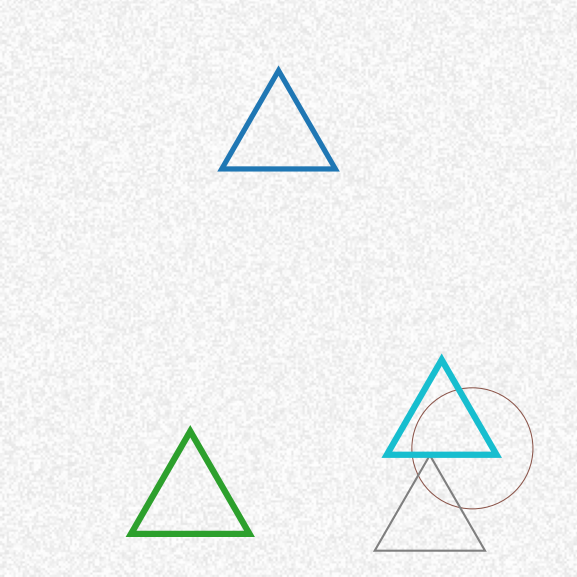[{"shape": "triangle", "thickness": 2.5, "radius": 0.57, "center": [0.482, 0.763]}, {"shape": "triangle", "thickness": 3, "radius": 0.59, "center": [0.329, 0.134]}, {"shape": "circle", "thickness": 0.5, "radius": 0.52, "center": [0.818, 0.223]}, {"shape": "triangle", "thickness": 1, "radius": 0.55, "center": [0.744, 0.101]}, {"shape": "triangle", "thickness": 3, "radius": 0.55, "center": [0.765, 0.267]}]